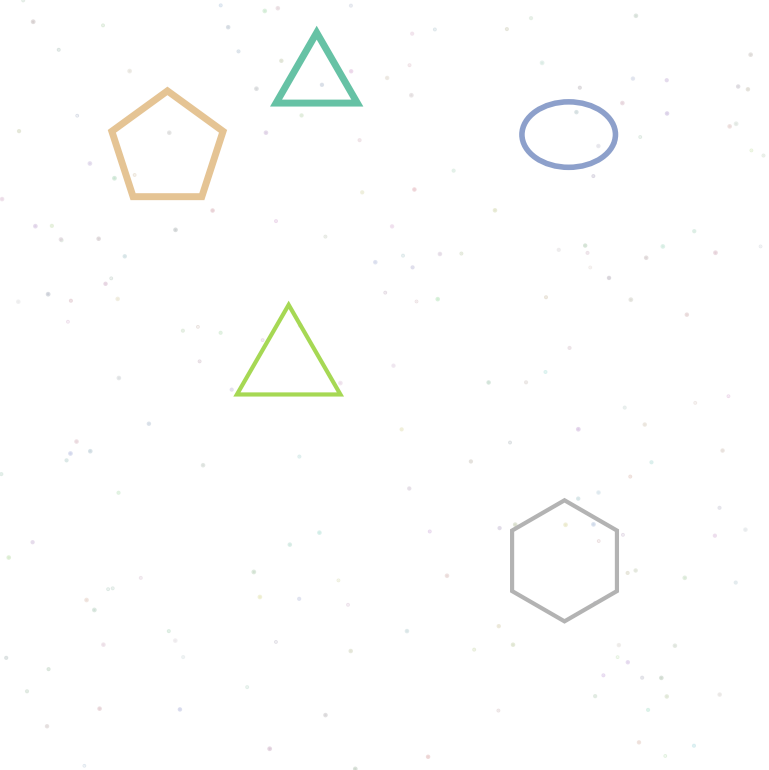[{"shape": "triangle", "thickness": 2.5, "radius": 0.3, "center": [0.411, 0.897]}, {"shape": "oval", "thickness": 2, "radius": 0.3, "center": [0.739, 0.825]}, {"shape": "triangle", "thickness": 1.5, "radius": 0.39, "center": [0.375, 0.527]}, {"shape": "pentagon", "thickness": 2.5, "radius": 0.38, "center": [0.217, 0.806]}, {"shape": "hexagon", "thickness": 1.5, "radius": 0.39, "center": [0.733, 0.272]}]